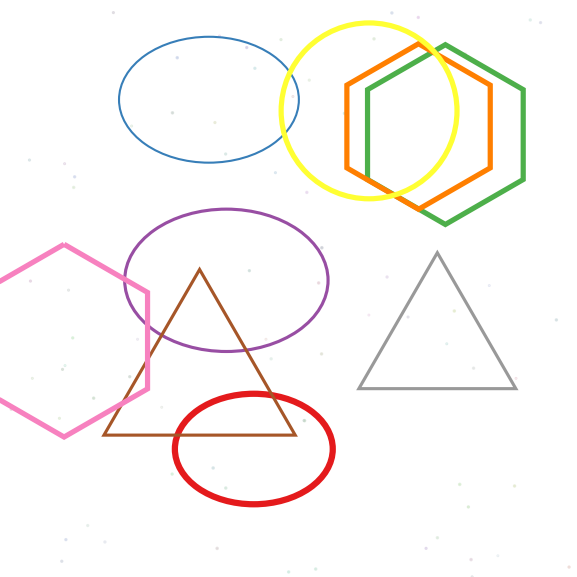[{"shape": "oval", "thickness": 3, "radius": 0.68, "center": [0.44, 0.222]}, {"shape": "oval", "thickness": 1, "radius": 0.78, "center": [0.362, 0.826]}, {"shape": "hexagon", "thickness": 2.5, "radius": 0.78, "center": [0.771, 0.766]}, {"shape": "oval", "thickness": 1.5, "radius": 0.88, "center": [0.392, 0.514]}, {"shape": "hexagon", "thickness": 2.5, "radius": 0.72, "center": [0.725, 0.78]}, {"shape": "circle", "thickness": 2.5, "radius": 0.76, "center": [0.639, 0.807]}, {"shape": "triangle", "thickness": 1.5, "radius": 0.96, "center": [0.346, 0.341]}, {"shape": "hexagon", "thickness": 2.5, "radius": 0.83, "center": [0.111, 0.409]}, {"shape": "triangle", "thickness": 1.5, "radius": 0.78, "center": [0.757, 0.405]}]